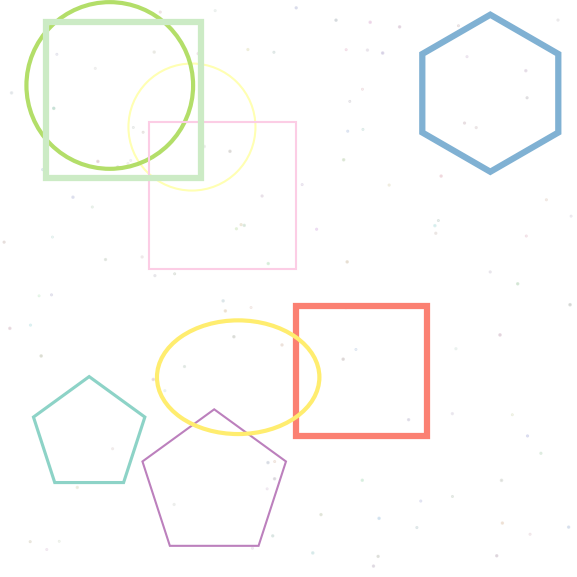[{"shape": "pentagon", "thickness": 1.5, "radius": 0.51, "center": [0.154, 0.246]}, {"shape": "circle", "thickness": 1, "radius": 0.55, "center": [0.332, 0.779]}, {"shape": "square", "thickness": 3, "radius": 0.57, "center": [0.626, 0.357]}, {"shape": "hexagon", "thickness": 3, "radius": 0.68, "center": [0.849, 0.838]}, {"shape": "circle", "thickness": 2, "radius": 0.72, "center": [0.19, 0.851]}, {"shape": "square", "thickness": 1, "radius": 0.64, "center": [0.385, 0.661]}, {"shape": "pentagon", "thickness": 1, "radius": 0.65, "center": [0.371, 0.16]}, {"shape": "square", "thickness": 3, "radius": 0.67, "center": [0.213, 0.826]}, {"shape": "oval", "thickness": 2, "radius": 0.7, "center": [0.412, 0.346]}]